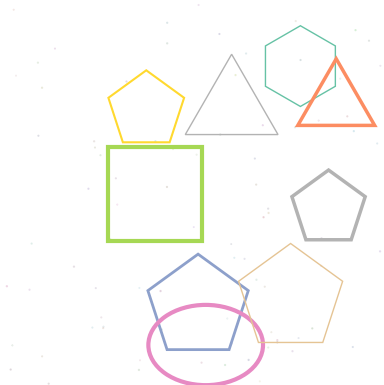[{"shape": "hexagon", "thickness": 1, "radius": 0.52, "center": [0.78, 0.828]}, {"shape": "triangle", "thickness": 2.5, "radius": 0.58, "center": [0.873, 0.732]}, {"shape": "pentagon", "thickness": 2, "radius": 0.69, "center": [0.514, 0.203]}, {"shape": "oval", "thickness": 3, "radius": 0.74, "center": [0.534, 0.104]}, {"shape": "square", "thickness": 3, "radius": 0.61, "center": [0.403, 0.496]}, {"shape": "pentagon", "thickness": 1.5, "radius": 0.52, "center": [0.38, 0.714]}, {"shape": "pentagon", "thickness": 1, "radius": 0.71, "center": [0.755, 0.225]}, {"shape": "triangle", "thickness": 1, "radius": 0.7, "center": [0.602, 0.72]}, {"shape": "pentagon", "thickness": 2.5, "radius": 0.5, "center": [0.853, 0.458]}]